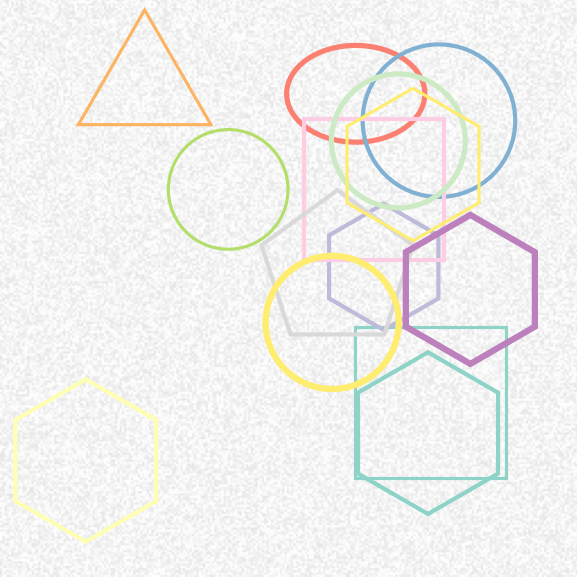[{"shape": "hexagon", "thickness": 2, "radius": 0.7, "center": [0.741, 0.249]}, {"shape": "square", "thickness": 1.5, "radius": 0.66, "center": [0.745, 0.303]}, {"shape": "hexagon", "thickness": 2, "radius": 0.7, "center": [0.149, 0.202]}, {"shape": "hexagon", "thickness": 2, "radius": 0.55, "center": [0.664, 0.537]}, {"shape": "oval", "thickness": 2.5, "radius": 0.6, "center": [0.616, 0.837]}, {"shape": "circle", "thickness": 2, "radius": 0.66, "center": [0.76, 0.79]}, {"shape": "triangle", "thickness": 1.5, "radius": 0.66, "center": [0.25, 0.85]}, {"shape": "circle", "thickness": 1.5, "radius": 0.52, "center": [0.395, 0.671]}, {"shape": "square", "thickness": 2, "radius": 0.61, "center": [0.648, 0.671]}, {"shape": "pentagon", "thickness": 2, "radius": 0.69, "center": [0.584, 0.532]}, {"shape": "hexagon", "thickness": 3, "radius": 0.64, "center": [0.814, 0.498]}, {"shape": "circle", "thickness": 2.5, "radius": 0.58, "center": [0.69, 0.755]}, {"shape": "circle", "thickness": 3, "radius": 0.58, "center": [0.575, 0.441]}, {"shape": "hexagon", "thickness": 1.5, "radius": 0.66, "center": [0.715, 0.714]}]